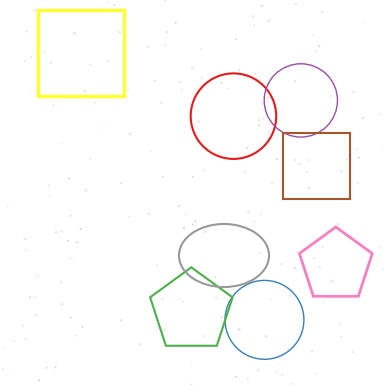[{"shape": "circle", "thickness": 1.5, "radius": 0.56, "center": [0.606, 0.698]}, {"shape": "circle", "thickness": 1, "radius": 0.51, "center": [0.687, 0.169]}, {"shape": "pentagon", "thickness": 1.5, "radius": 0.56, "center": [0.497, 0.193]}, {"shape": "circle", "thickness": 1, "radius": 0.48, "center": [0.781, 0.739]}, {"shape": "square", "thickness": 2.5, "radius": 0.56, "center": [0.21, 0.862]}, {"shape": "square", "thickness": 1.5, "radius": 0.43, "center": [0.823, 0.568]}, {"shape": "pentagon", "thickness": 2, "radius": 0.5, "center": [0.872, 0.311]}, {"shape": "oval", "thickness": 1.5, "radius": 0.59, "center": [0.582, 0.336]}]